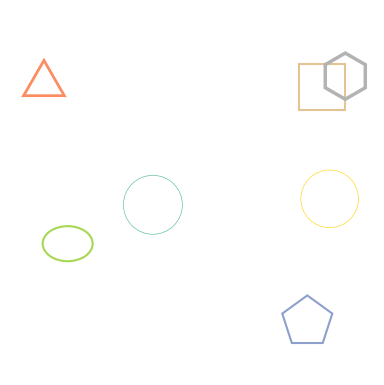[{"shape": "circle", "thickness": 0.5, "radius": 0.38, "center": [0.397, 0.468]}, {"shape": "triangle", "thickness": 2, "radius": 0.31, "center": [0.114, 0.782]}, {"shape": "pentagon", "thickness": 1.5, "radius": 0.34, "center": [0.798, 0.164]}, {"shape": "oval", "thickness": 1.5, "radius": 0.32, "center": [0.176, 0.367]}, {"shape": "circle", "thickness": 0.5, "radius": 0.37, "center": [0.856, 0.484]}, {"shape": "square", "thickness": 1.5, "radius": 0.3, "center": [0.836, 0.774]}, {"shape": "hexagon", "thickness": 2.5, "radius": 0.3, "center": [0.897, 0.802]}]